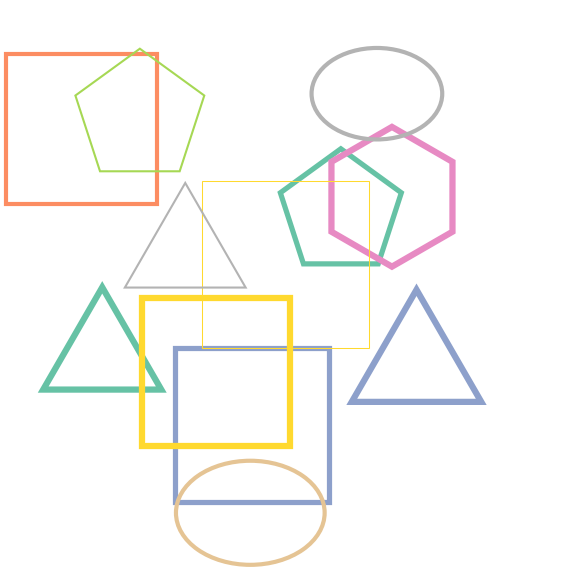[{"shape": "triangle", "thickness": 3, "radius": 0.59, "center": [0.177, 0.384]}, {"shape": "pentagon", "thickness": 2.5, "radius": 0.55, "center": [0.59, 0.631]}, {"shape": "square", "thickness": 2, "radius": 0.65, "center": [0.141, 0.776]}, {"shape": "square", "thickness": 2.5, "radius": 0.66, "center": [0.436, 0.264]}, {"shape": "triangle", "thickness": 3, "radius": 0.65, "center": [0.721, 0.368]}, {"shape": "hexagon", "thickness": 3, "radius": 0.6, "center": [0.679, 0.658]}, {"shape": "pentagon", "thickness": 1, "radius": 0.59, "center": [0.242, 0.797]}, {"shape": "square", "thickness": 3, "radius": 0.64, "center": [0.374, 0.355]}, {"shape": "square", "thickness": 0.5, "radius": 0.72, "center": [0.494, 0.541]}, {"shape": "oval", "thickness": 2, "radius": 0.64, "center": [0.433, 0.111]}, {"shape": "oval", "thickness": 2, "radius": 0.57, "center": [0.653, 0.837]}, {"shape": "triangle", "thickness": 1, "radius": 0.6, "center": [0.321, 0.562]}]